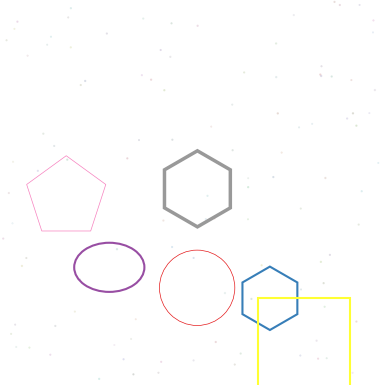[{"shape": "circle", "thickness": 0.5, "radius": 0.49, "center": [0.512, 0.252]}, {"shape": "hexagon", "thickness": 1.5, "radius": 0.41, "center": [0.701, 0.225]}, {"shape": "oval", "thickness": 1.5, "radius": 0.46, "center": [0.284, 0.306]}, {"shape": "square", "thickness": 1.5, "radius": 0.6, "center": [0.79, 0.107]}, {"shape": "pentagon", "thickness": 0.5, "radius": 0.54, "center": [0.172, 0.487]}, {"shape": "hexagon", "thickness": 2.5, "radius": 0.49, "center": [0.513, 0.51]}]